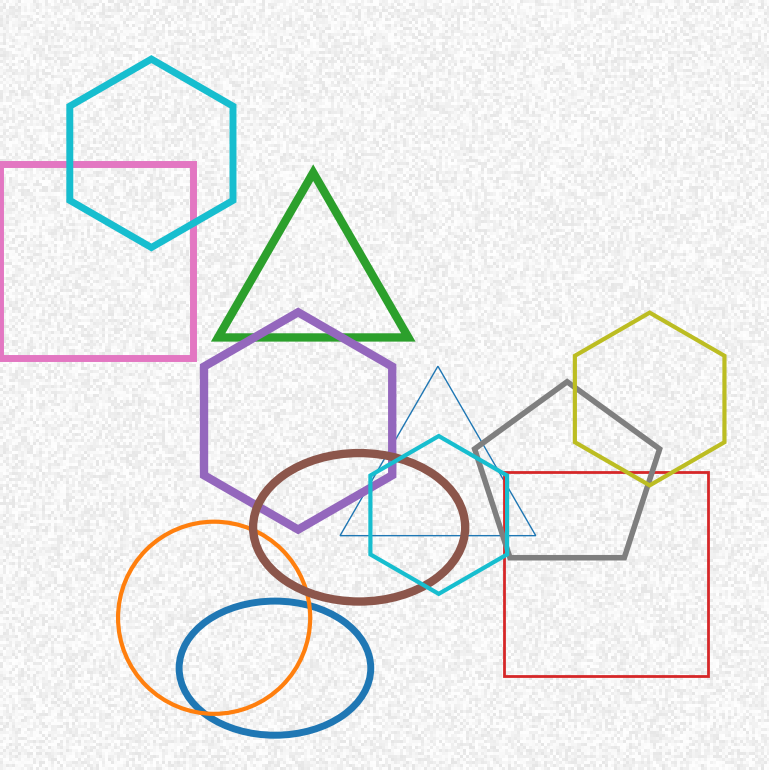[{"shape": "oval", "thickness": 2.5, "radius": 0.62, "center": [0.357, 0.132]}, {"shape": "triangle", "thickness": 0.5, "radius": 0.73, "center": [0.569, 0.378]}, {"shape": "circle", "thickness": 1.5, "radius": 0.62, "center": [0.278, 0.198]}, {"shape": "triangle", "thickness": 3, "radius": 0.71, "center": [0.407, 0.633]}, {"shape": "square", "thickness": 1, "radius": 0.66, "center": [0.787, 0.254]}, {"shape": "hexagon", "thickness": 3, "radius": 0.71, "center": [0.387, 0.453]}, {"shape": "oval", "thickness": 3, "radius": 0.69, "center": [0.466, 0.315]}, {"shape": "square", "thickness": 2.5, "radius": 0.63, "center": [0.125, 0.661]}, {"shape": "pentagon", "thickness": 2, "radius": 0.63, "center": [0.737, 0.378]}, {"shape": "hexagon", "thickness": 1.5, "radius": 0.56, "center": [0.844, 0.482]}, {"shape": "hexagon", "thickness": 2.5, "radius": 0.61, "center": [0.197, 0.801]}, {"shape": "hexagon", "thickness": 1.5, "radius": 0.51, "center": [0.57, 0.331]}]